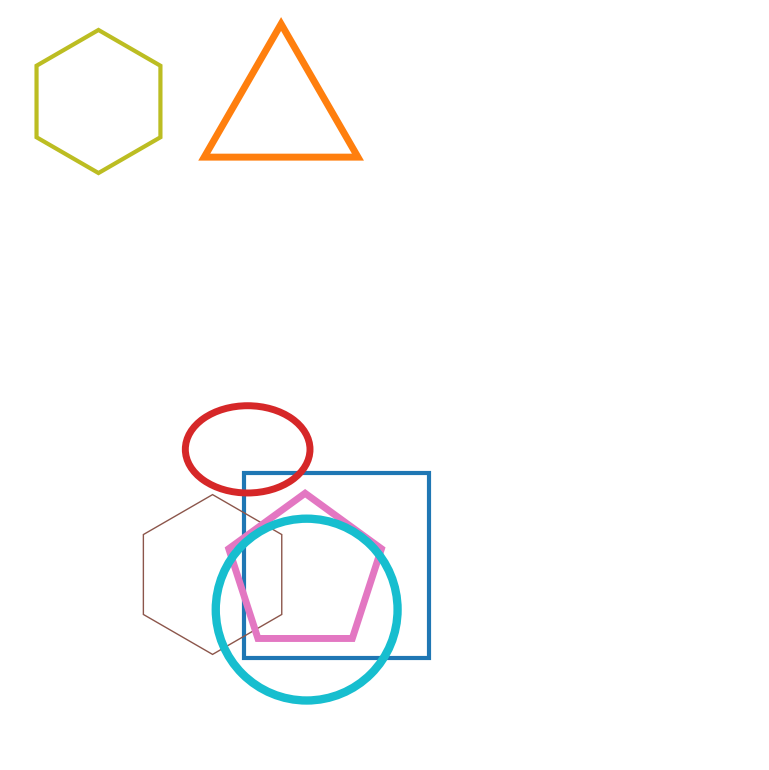[{"shape": "square", "thickness": 1.5, "radius": 0.6, "center": [0.437, 0.265]}, {"shape": "triangle", "thickness": 2.5, "radius": 0.58, "center": [0.365, 0.854]}, {"shape": "oval", "thickness": 2.5, "radius": 0.4, "center": [0.322, 0.416]}, {"shape": "hexagon", "thickness": 0.5, "radius": 0.52, "center": [0.276, 0.254]}, {"shape": "pentagon", "thickness": 2.5, "radius": 0.52, "center": [0.396, 0.255]}, {"shape": "hexagon", "thickness": 1.5, "radius": 0.46, "center": [0.128, 0.868]}, {"shape": "circle", "thickness": 3, "radius": 0.59, "center": [0.398, 0.208]}]